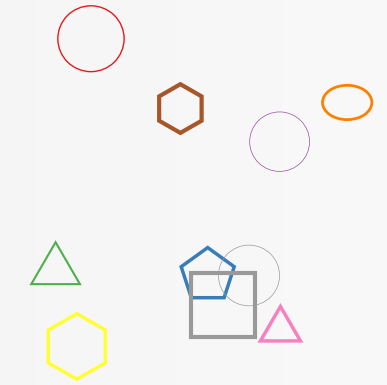[{"shape": "circle", "thickness": 1, "radius": 0.43, "center": [0.235, 0.899]}, {"shape": "pentagon", "thickness": 2.5, "radius": 0.36, "center": [0.536, 0.285]}, {"shape": "triangle", "thickness": 1.5, "radius": 0.36, "center": [0.143, 0.298]}, {"shape": "circle", "thickness": 0.5, "radius": 0.39, "center": [0.722, 0.632]}, {"shape": "oval", "thickness": 2, "radius": 0.32, "center": [0.896, 0.734]}, {"shape": "hexagon", "thickness": 2.5, "radius": 0.43, "center": [0.198, 0.1]}, {"shape": "hexagon", "thickness": 3, "radius": 0.32, "center": [0.465, 0.718]}, {"shape": "triangle", "thickness": 2.5, "radius": 0.3, "center": [0.724, 0.144]}, {"shape": "square", "thickness": 3, "radius": 0.41, "center": [0.575, 0.209]}, {"shape": "circle", "thickness": 0.5, "radius": 0.39, "center": [0.643, 0.284]}]